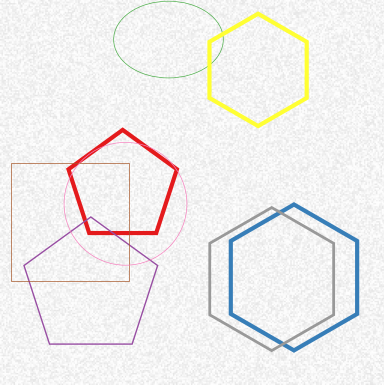[{"shape": "pentagon", "thickness": 3, "radius": 0.74, "center": [0.319, 0.515]}, {"shape": "hexagon", "thickness": 3, "radius": 0.95, "center": [0.764, 0.279]}, {"shape": "oval", "thickness": 0.5, "radius": 0.71, "center": [0.438, 0.897]}, {"shape": "pentagon", "thickness": 1, "radius": 0.91, "center": [0.236, 0.254]}, {"shape": "hexagon", "thickness": 3, "radius": 0.73, "center": [0.67, 0.818]}, {"shape": "square", "thickness": 0.5, "radius": 0.77, "center": [0.182, 0.423]}, {"shape": "circle", "thickness": 0.5, "radius": 0.8, "center": [0.326, 0.471]}, {"shape": "hexagon", "thickness": 2, "radius": 0.93, "center": [0.706, 0.275]}]